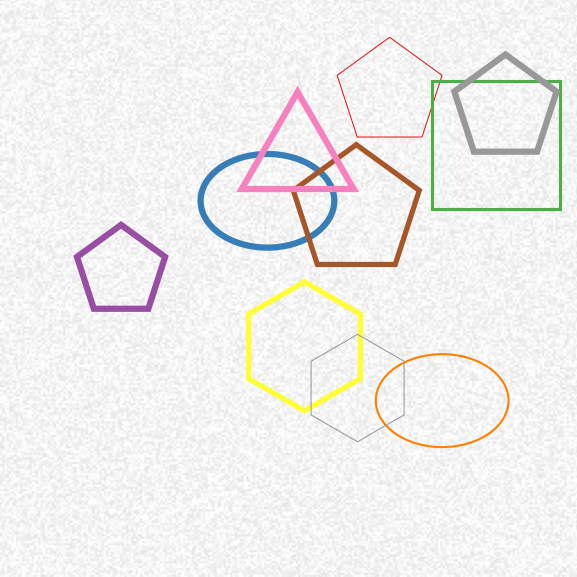[{"shape": "pentagon", "thickness": 0.5, "radius": 0.48, "center": [0.675, 0.839]}, {"shape": "oval", "thickness": 3, "radius": 0.58, "center": [0.463, 0.651]}, {"shape": "square", "thickness": 1.5, "radius": 0.55, "center": [0.859, 0.748]}, {"shape": "pentagon", "thickness": 3, "radius": 0.4, "center": [0.21, 0.529]}, {"shape": "oval", "thickness": 1, "radius": 0.57, "center": [0.766, 0.305]}, {"shape": "hexagon", "thickness": 2.5, "radius": 0.56, "center": [0.527, 0.399]}, {"shape": "pentagon", "thickness": 2.5, "radius": 0.57, "center": [0.617, 0.634]}, {"shape": "triangle", "thickness": 3, "radius": 0.56, "center": [0.515, 0.728]}, {"shape": "pentagon", "thickness": 3, "radius": 0.47, "center": [0.875, 0.812]}, {"shape": "hexagon", "thickness": 0.5, "radius": 0.46, "center": [0.619, 0.327]}]